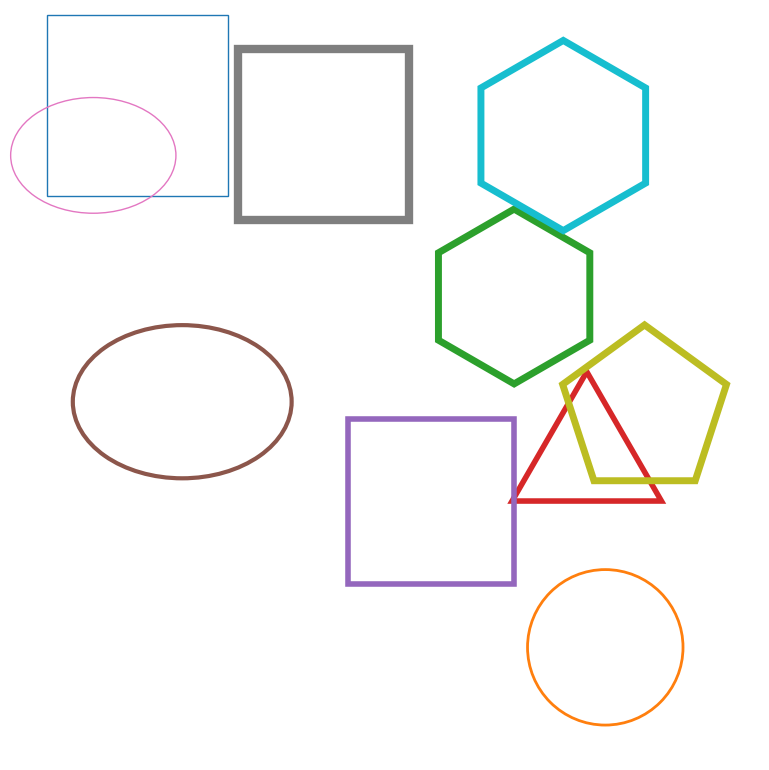[{"shape": "square", "thickness": 0.5, "radius": 0.59, "center": [0.178, 0.863]}, {"shape": "circle", "thickness": 1, "radius": 0.5, "center": [0.786, 0.159]}, {"shape": "hexagon", "thickness": 2.5, "radius": 0.57, "center": [0.668, 0.615]}, {"shape": "triangle", "thickness": 2, "radius": 0.56, "center": [0.762, 0.405]}, {"shape": "square", "thickness": 2, "radius": 0.54, "center": [0.56, 0.349]}, {"shape": "oval", "thickness": 1.5, "radius": 0.71, "center": [0.237, 0.478]}, {"shape": "oval", "thickness": 0.5, "radius": 0.54, "center": [0.121, 0.798]}, {"shape": "square", "thickness": 3, "radius": 0.55, "center": [0.42, 0.825]}, {"shape": "pentagon", "thickness": 2.5, "radius": 0.56, "center": [0.837, 0.466]}, {"shape": "hexagon", "thickness": 2.5, "radius": 0.62, "center": [0.732, 0.824]}]